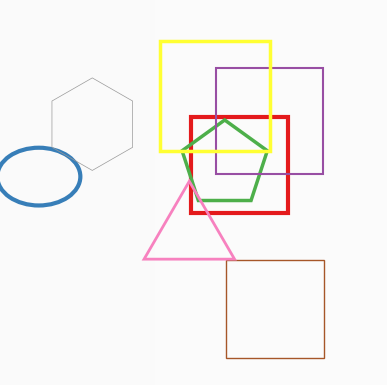[{"shape": "square", "thickness": 3, "radius": 0.62, "center": [0.619, 0.571]}, {"shape": "oval", "thickness": 3, "radius": 0.54, "center": [0.1, 0.541]}, {"shape": "pentagon", "thickness": 2.5, "radius": 0.58, "center": [0.58, 0.573]}, {"shape": "square", "thickness": 1.5, "radius": 0.69, "center": [0.695, 0.686]}, {"shape": "square", "thickness": 2.5, "radius": 0.71, "center": [0.555, 0.75]}, {"shape": "square", "thickness": 1, "radius": 0.63, "center": [0.709, 0.198]}, {"shape": "triangle", "thickness": 2, "radius": 0.67, "center": [0.489, 0.394]}, {"shape": "hexagon", "thickness": 0.5, "radius": 0.6, "center": [0.238, 0.677]}]